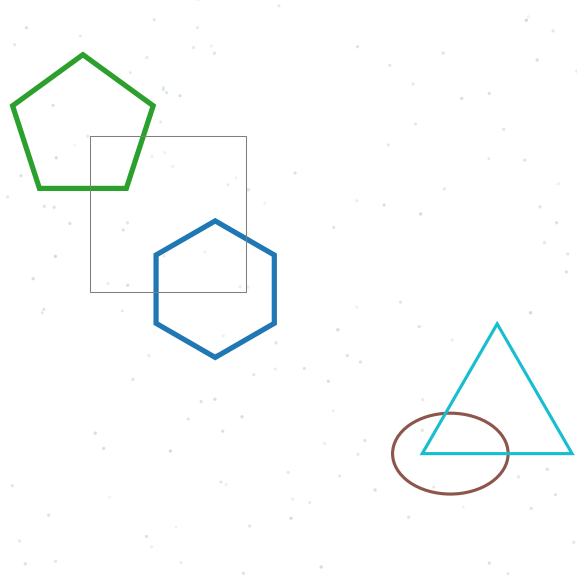[{"shape": "hexagon", "thickness": 2.5, "radius": 0.59, "center": [0.373, 0.498]}, {"shape": "pentagon", "thickness": 2.5, "radius": 0.64, "center": [0.144, 0.776]}, {"shape": "oval", "thickness": 1.5, "radius": 0.5, "center": [0.78, 0.214]}, {"shape": "square", "thickness": 0.5, "radius": 0.67, "center": [0.291, 0.629]}, {"shape": "triangle", "thickness": 1.5, "radius": 0.75, "center": [0.861, 0.289]}]